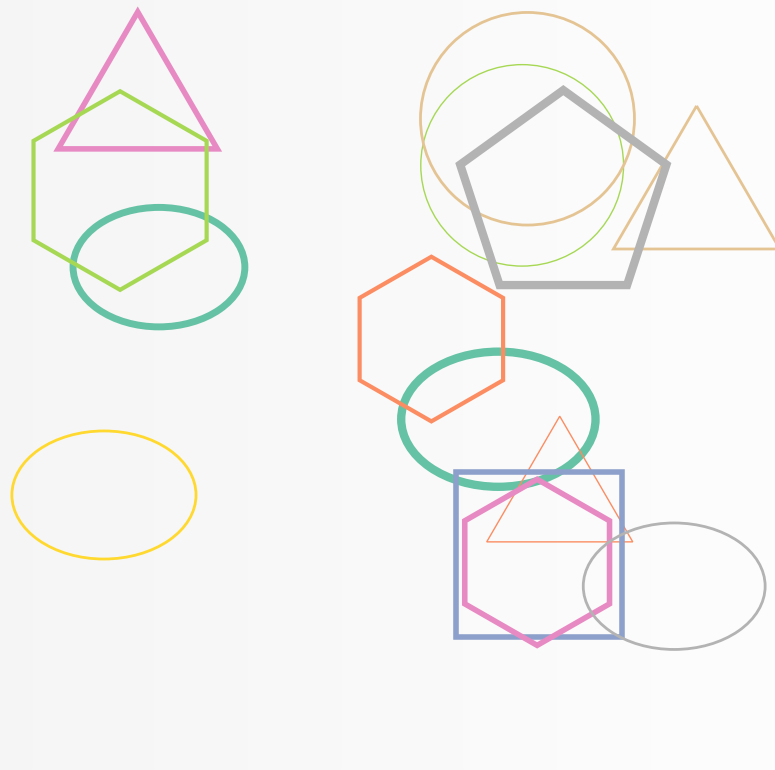[{"shape": "oval", "thickness": 2.5, "radius": 0.55, "center": [0.205, 0.653]}, {"shape": "oval", "thickness": 3, "radius": 0.63, "center": [0.643, 0.456]}, {"shape": "triangle", "thickness": 0.5, "radius": 0.54, "center": [0.722, 0.351]}, {"shape": "hexagon", "thickness": 1.5, "radius": 0.53, "center": [0.557, 0.56]}, {"shape": "square", "thickness": 2, "radius": 0.54, "center": [0.696, 0.28]}, {"shape": "hexagon", "thickness": 2, "radius": 0.54, "center": [0.693, 0.27]}, {"shape": "triangle", "thickness": 2, "radius": 0.59, "center": [0.178, 0.866]}, {"shape": "circle", "thickness": 0.5, "radius": 0.65, "center": [0.674, 0.785]}, {"shape": "hexagon", "thickness": 1.5, "radius": 0.64, "center": [0.155, 0.753]}, {"shape": "oval", "thickness": 1, "radius": 0.59, "center": [0.134, 0.357]}, {"shape": "triangle", "thickness": 1, "radius": 0.62, "center": [0.899, 0.739]}, {"shape": "circle", "thickness": 1, "radius": 0.69, "center": [0.681, 0.846]}, {"shape": "pentagon", "thickness": 3, "radius": 0.7, "center": [0.727, 0.743]}, {"shape": "oval", "thickness": 1, "radius": 0.59, "center": [0.87, 0.239]}]